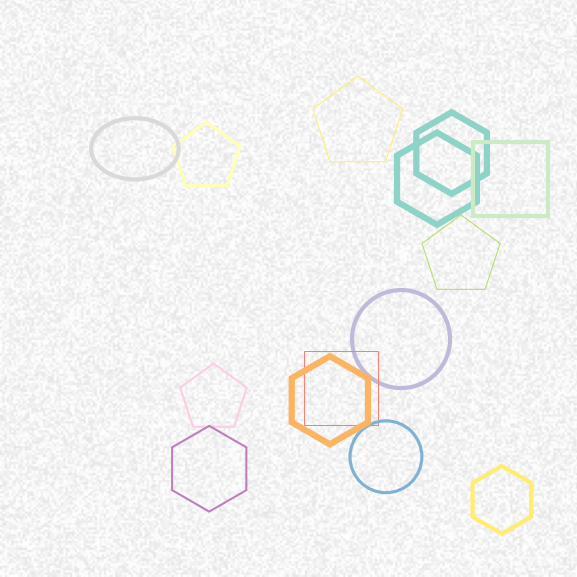[{"shape": "hexagon", "thickness": 3, "radius": 0.4, "center": [0.757, 0.69]}, {"shape": "hexagon", "thickness": 3, "radius": 0.35, "center": [0.782, 0.734]}, {"shape": "pentagon", "thickness": 1.5, "radius": 0.3, "center": [0.357, 0.727]}, {"shape": "circle", "thickness": 2, "radius": 0.42, "center": [0.694, 0.412]}, {"shape": "square", "thickness": 0.5, "radius": 0.32, "center": [0.591, 0.328]}, {"shape": "circle", "thickness": 1.5, "radius": 0.31, "center": [0.668, 0.208]}, {"shape": "hexagon", "thickness": 3, "radius": 0.38, "center": [0.571, 0.306]}, {"shape": "pentagon", "thickness": 0.5, "radius": 0.36, "center": [0.798, 0.556]}, {"shape": "pentagon", "thickness": 1, "radius": 0.3, "center": [0.37, 0.309]}, {"shape": "oval", "thickness": 2, "radius": 0.38, "center": [0.234, 0.742]}, {"shape": "hexagon", "thickness": 1, "radius": 0.37, "center": [0.362, 0.187]}, {"shape": "square", "thickness": 2, "radius": 0.32, "center": [0.884, 0.689]}, {"shape": "hexagon", "thickness": 2, "radius": 0.29, "center": [0.869, 0.133]}, {"shape": "pentagon", "thickness": 0.5, "radius": 0.41, "center": [0.62, 0.785]}]